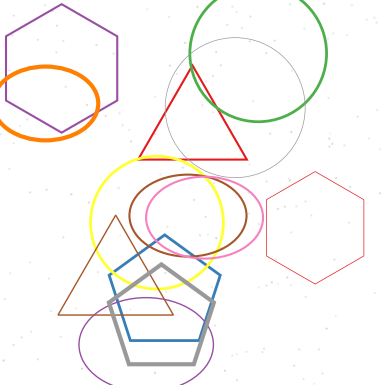[{"shape": "triangle", "thickness": 1.5, "radius": 0.82, "center": [0.5, 0.667]}, {"shape": "hexagon", "thickness": 0.5, "radius": 0.73, "center": [0.819, 0.408]}, {"shape": "pentagon", "thickness": 2, "radius": 0.76, "center": [0.428, 0.238]}, {"shape": "circle", "thickness": 2, "radius": 0.89, "center": [0.671, 0.861]}, {"shape": "oval", "thickness": 1, "radius": 0.87, "center": [0.38, 0.105]}, {"shape": "hexagon", "thickness": 1.5, "radius": 0.83, "center": [0.16, 0.822]}, {"shape": "oval", "thickness": 3, "radius": 0.68, "center": [0.118, 0.731]}, {"shape": "circle", "thickness": 2, "radius": 0.86, "center": [0.408, 0.422]}, {"shape": "triangle", "thickness": 1, "radius": 0.87, "center": [0.3, 0.268]}, {"shape": "oval", "thickness": 1.5, "radius": 0.76, "center": [0.488, 0.44]}, {"shape": "oval", "thickness": 1.5, "radius": 0.76, "center": [0.531, 0.435]}, {"shape": "circle", "thickness": 0.5, "radius": 0.91, "center": [0.611, 0.72]}, {"shape": "pentagon", "thickness": 3, "radius": 0.72, "center": [0.419, 0.17]}]